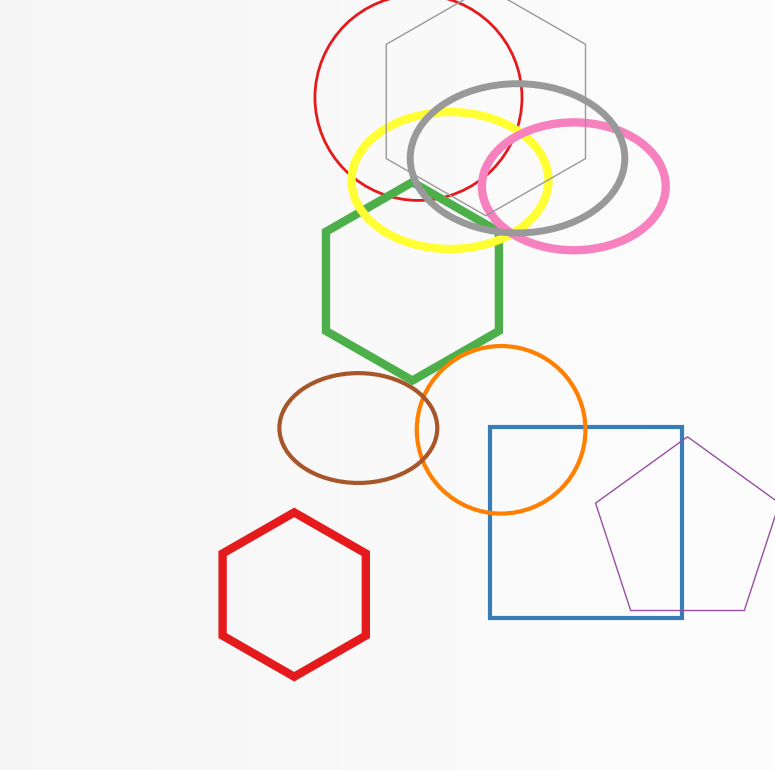[{"shape": "hexagon", "thickness": 3, "radius": 0.53, "center": [0.38, 0.228]}, {"shape": "circle", "thickness": 1, "radius": 0.67, "center": [0.54, 0.873]}, {"shape": "square", "thickness": 1.5, "radius": 0.62, "center": [0.756, 0.321]}, {"shape": "hexagon", "thickness": 3, "radius": 0.64, "center": [0.532, 0.635]}, {"shape": "pentagon", "thickness": 0.5, "radius": 0.62, "center": [0.887, 0.308]}, {"shape": "circle", "thickness": 1.5, "radius": 0.54, "center": [0.647, 0.442]}, {"shape": "oval", "thickness": 3, "radius": 0.64, "center": [0.581, 0.766]}, {"shape": "oval", "thickness": 1.5, "radius": 0.51, "center": [0.462, 0.444]}, {"shape": "oval", "thickness": 3, "radius": 0.59, "center": [0.74, 0.758]}, {"shape": "hexagon", "thickness": 0.5, "radius": 0.74, "center": [0.627, 0.868]}, {"shape": "oval", "thickness": 2.5, "radius": 0.69, "center": [0.668, 0.794]}]